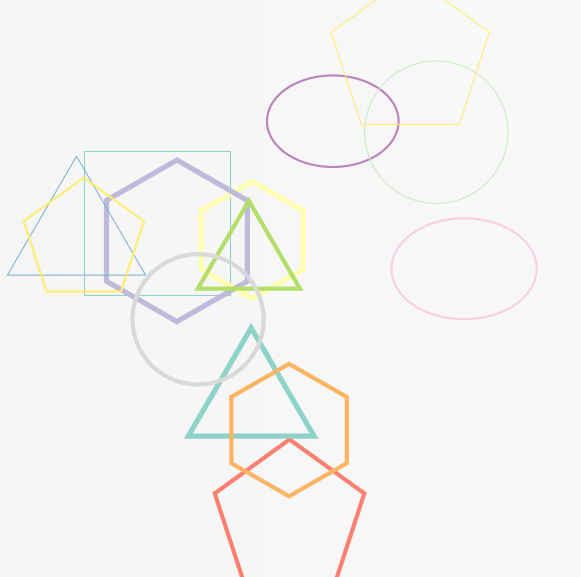[{"shape": "triangle", "thickness": 2.5, "radius": 0.62, "center": [0.432, 0.306]}, {"shape": "square", "thickness": 0.5, "radius": 0.63, "center": [0.27, 0.613]}, {"shape": "hexagon", "thickness": 2.5, "radius": 0.51, "center": [0.434, 0.583]}, {"shape": "hexagon", "thickness": 2.5, "radius": 0.7, "center": [0.304, 0.582]}, {"shape": "pentagon", "thickness": 2, "radius": 0.68, "center": [0.498, 0.103]}, {"shape": "triangle", "thickness": 0.5, "radius": 0.69, "center": [0.132, 0.591]}, {"shape": "hexagon", "thickness": 2, "radius": 0.57, "center": [0.497, 0.254]}, {"shape": "triangle", "thickness": 2, "radius": 0.51, "center": [0.428, 0.55]}, {"shape": "oval", "thickness": 1, "radius": 0.62, "center": [0.798, 0.534]}, {"shape": "circle", "thickness": 2, "radius": 0.56, "center": [0.341, 0.446]}, {"shape": "oval", "thickness": 1, "radius": 0.57, "center": [0.573, 0.789]}, {"shape": "circle", "thickness": 0.5, "radius": 0.62, "center": [0.751, 0.77]}, {"shape": "pentagon", "thickness": 0.5, "radius": 0.72, "center": [0.706, 0.899]}, {"shape": "pentagon", "thickness": 1, "radius": 0.54, "center": [0.144, 0.582]}]